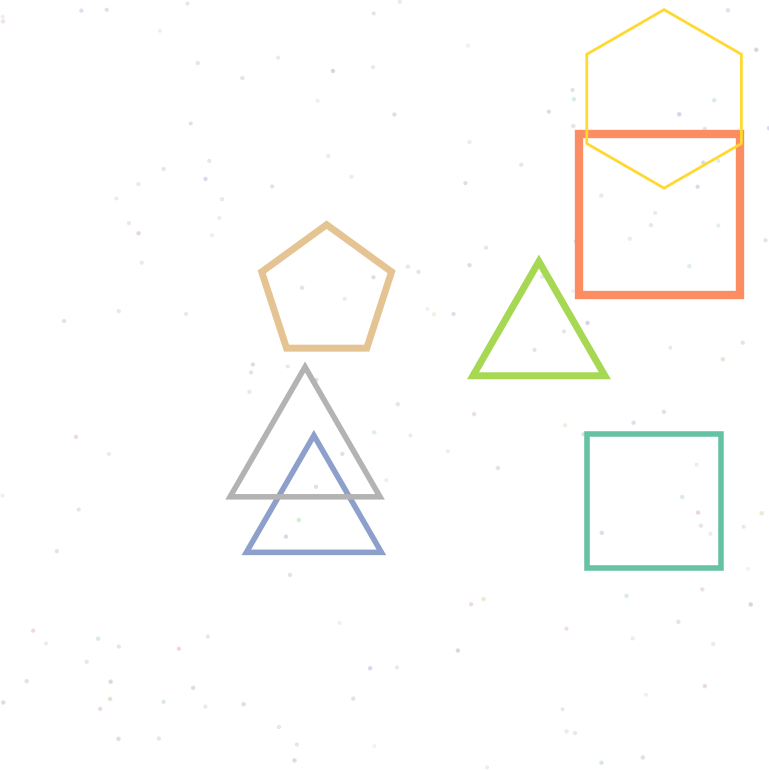[{"shape": "square", "thickness": 2, "radius": 0.44, "center": [0.85, 0.349]}, {"shape": "square", "thickness": 3, "radius": 0.52, "center": [0.857, 0.722]}, {"shape": "triangle", "thickness": 2, "radius": 0.51, "center": [0.408, 0.333]}, {"shape": "triangle", "thickness": 2.5, "radius": 0.49, "center": [0.7, 0.561]}, {"shape": "hexagon", "thickness": 1, "radius": 0.58, "center": [0.862, 0.872]}, {"shape": "pentagon", "thickness": 2.5, "radius": 0.44, "center": [0.424, 0.62]}, {"shape": "triangle", "thickness": 2, "radius": 0.56, "center": [0.396, 0.411]}]